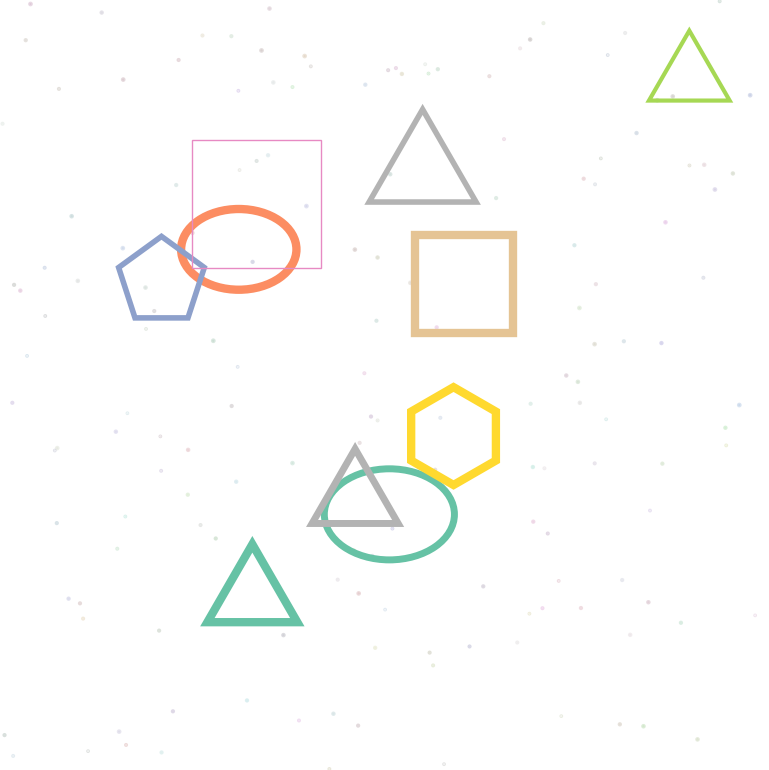[{"shape": "triangle", "thickness": 3, "radius": 0.34, "center": [0.328, 0.226]}, {"shape": "oval", "thickness": 2.5, "radius": 0.42, "center": [0.506, 0.332]}, {"shape": "oval", "thickness": 3, "radius": 0.37, "center": [0.31, 0.676]}, {"shape": "pentagon", "thickness": 2, "radius": 0.29, "center": [0.21, 0.634]}, {"shape": "square", "thickness": 0.5, "radius": 0.42, "center": [0.333, 0.735]}, {"shape": "triangle", "thickness": 1.5, "radius": 0.3, "center": [0.895, 0.9]}, {"shape": "hexagon", "thickness": 3, "radius": 0.32, "center": [0.589, 0.434]}, {"shape": "square", "thickness": 3, "radius": 0.32, "center": [0.603, 0.631]}, {"shape": "triangle", "thickness": 2, "radius": 0.4, "center": [0.549, 0.778]}, {"shape": "triangle", "thickness": 2.5, "radius": 0.32, "center": [0.461, 0.352]}]